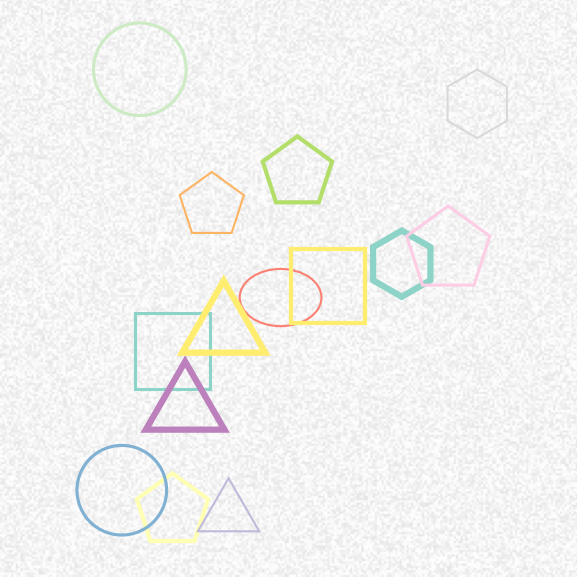[{"shape": "hexagon", "thickness": 3, "radius": 0.29, "center": [0.696, 0.543]}, {"shape": "square", "thickness": 1.5, "radius": 0.33, "center": [0.298, 0.392]}, {"shape": "pentagon", "thickness": 2, "radius": 0.32, "center": [0.299, 0.115]}, {"shape": "triangle", "thickness": 1, "radius": 0.31, "center": [0.396, 0.11]}, {"shape": "oval", "thickness": 1, "radius": 0.35, "center": [0.486, 0.484]}, {"shape": "circle", "thickness": 1.5, "radius": 0.39, "center": [0.211, 0.15]}, {"shape": "pentagon", "thickness": 1, "radius": 0.29, "center": [0.367, 0.643]}, {"shape": "pentagon", "thickness": 2, "radius": 0.32, "center": [0.515, 0.7]}, {"shape": "pentagon", "thickness": 1.5, "radius": 0.38, "center": [0.776, 0.567]}, {"shape": "hexagon", "thickness": 1, "radius": 0.3, "center": [0.826, 0.82]}, {"shape": "triangle", "thickness": 3, "radius": 0.39, "center": [0.321, 0.294]}, {"shape": "circle", "thickness": 1.5, "radius": 0.4, "center": [0.242, 0.879]}, {"shape": "triangle", "thickness": 3, "radius": 0.42, "center": [0.387, 0.43]}, {"shape": "square", "thickness": 2, "radius": 0.32, "center": [0.567, 0.504]}]